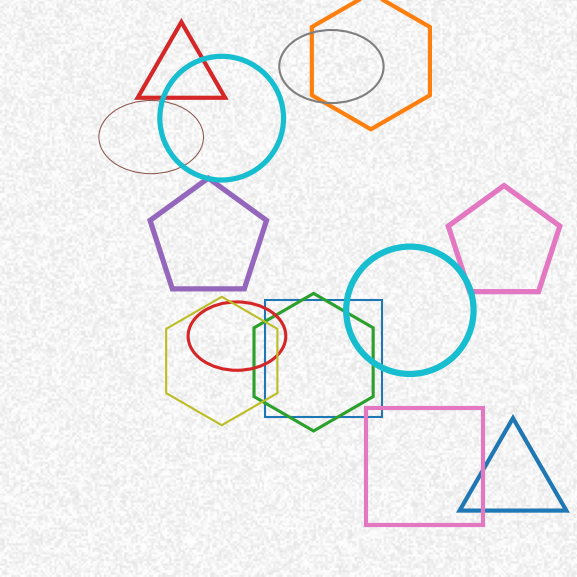[{"shape": "square", "thickness": 1, "radius": 0.51, "center": [0.56, 0.378]}, {"shape": "triangle", "thickness": 2, "radius": 0.53, "center": [0.888, 0.168]}, {"shape": "hexagon", "thickness": 2, "radius": 0.59, "center": [0.642, 0.893]}, {"shape": "hexagon", "thickness": 1.5, "radius": 0.6, "center": [0.543, 0.372]}, {"shape": "triangle", "thickness": 2, "radius": 0.44, "center": [0.314, 0.874]}, {"shape": "oval", "thickness": 1.5, "radius": 0.42, "center": [0.41, 0.417]}, {"shape": "pentagon", "thickness": 2.5, "radius": 0.53, "center": [0.361, 0.585]}, {"shape": "oval", "thickness": 0.5, "radius": 0.45, "center": [0.262, 0.762]}, {"shape": "square", "thickness": 2, "radius": 0.5, "center": [0.735, 0.192]}, {"shape": "pentagon", "thickness": 2.5, "radius": 0.51, "center": [0.873, 0.576]}, {"shape": "oval", "thickness": 1, "radius": 0.45, "center": [0.574, 0.884]}, {"shape": "hexagon", "thickness": 1, "radius": 0.56, "center": [0.384, 0.374]}, {"shape": "circle", "thickness": 3, "radius": 0.55, "center": [0.71, 0.462]}, {"shape": "circle", "thickness": 2.5, "radius": 0.54, "center": [0.384, 0.795]}]